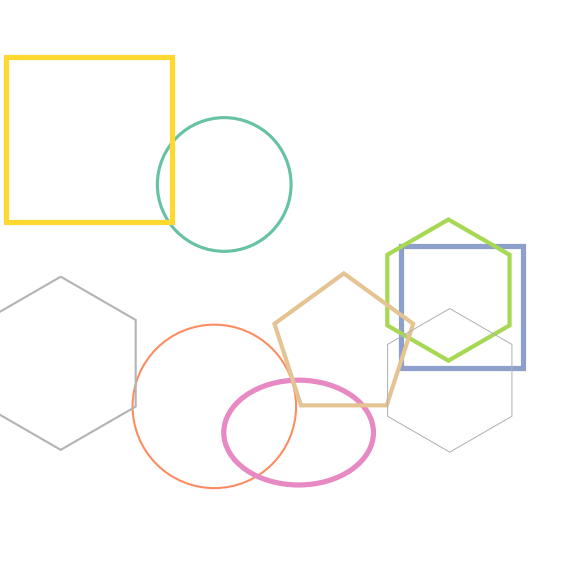[{"shape": "circle", "thickness": 1.5, "radius": 0.58, "center": [0.388, 0.68]}, {"shape": "circle", "thickness": 1, "radius": 0.71, "center": [0.371, 0.295]}, {"shape": "square", "thickness": 2.5, "radius": 0.53, "center": [0.8, 0.467]}, {"shape": "oval", "thickness": 2.5, "radius": 0.65, "center": [0.517, 0.25]}, {"shape": "hexagon", "thickness": 2, "radius": 0.61, "center": [0.777, 0.497]}, {"shape": "square", "thickness": 2.5, "radius": 0.71, "center": [0.154, 0.757]}, {"shape": "pentagon", "thickness": 2, "radius": 0.63, "center": [0.595, 0.399]}, {"shape": "hexagon", "thickness": 0.5, "radius": 0.62, "center": [0.779, 0.341]}, {"shape": "hexagon", "thickness": 1, "radius": 0.75, "center": [0.105, 0.37]}]